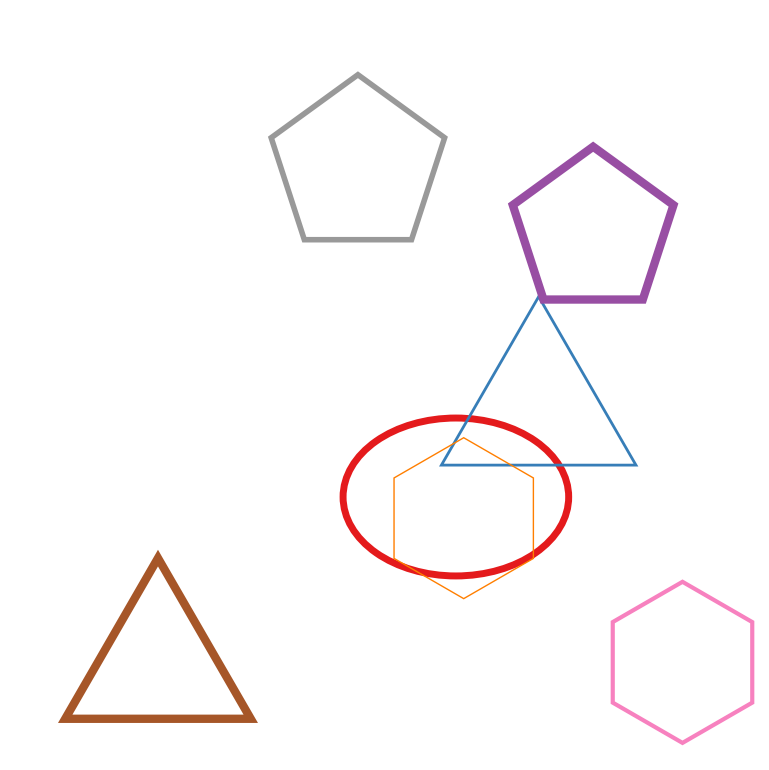[{"shape": "oval", "thickness": 2.5, "radius": 0.73, "center": [0.592, 0.355]}, {"shape": "triangle", "thickness": 1, "radius": 0.73, "center": [0.7, 0.469]}, {"shape": "pentagon", "thickness": 3, "radius": 0.55, "center": [0.77, 0.7]}, {"shape": "hexagon", "thickness": 0.5, "radius": 0.52, "center": [0.602, 0.327]}, {"shape": "triangle", "thickness": 3, "radius": 0.7, "center": [0.205, 0.136]}, {"shape": "hexagon", "thickness": 1.5, "radius": 0.52, "center": [0.886, 0.14]}, {"shape": "pentagon", "thickness": 2, "radius": 0.59, "center": [0.465, 0.785]}]